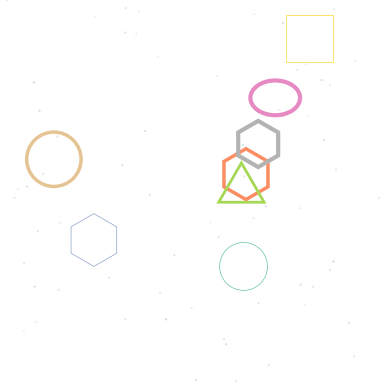[{"shape": "circle", "thickness": 0.5, "radius": 0.31, "center": [0.633, 0.308]}, {"shape": "hexagon", "thickness": 2.5, "radius": 0.33, "center": [0.639, 0.548]}, {"shape": "hexagon", "thickness": 0.5, "radius": 0.34, "center": [0.244, 0.377]}, {"shape": "oval", "thickness": 3, "radius": 0.32, "center": [0.715, 0.746]}, {"shape": "triangle", "thickness": 2, "radius": 0.34, "center": [0.627, 0.509]}, {"shape": "square", "thickness": 0.5, "radius": 0.31, "center": [0.803, 0.9]}, {"shape": "circle", "thickness": 2.5, "radius": 0.35, "center": [0.14, 0.586]}, {"shape": "hexagon", "thickness": 3, "radius": 0.3, "center": [0.671, 0.626]}]